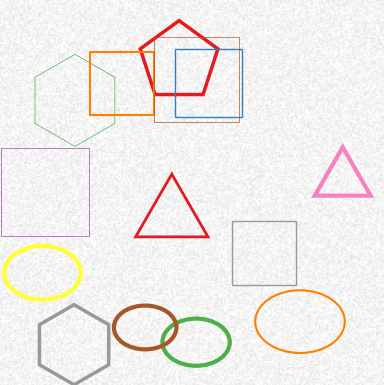[{"shape": "triangle", "thickness": 2, "radius": 0.54, "center": [0.446, 0.439]}, {"shape": "pentagon", "thickness": 2.5, "radius": 0.53, "center": [0.465, 0.84]}, {"shape": "square", "thickness": 1, "radius": 0.44, "center": [0.541, 0.784]}, {"shape": "oval", "thickness": 3, "radius": 0.44, "center": [0.509, 0.111]}, {"shape": "hexagon", "thickness": 0.5, "radius": 0.6, "center": [0.195, 0.739]}, {"shape": "square", "thickness": 0.5, "radius": 0.57, "center": [0.118, 0.5]}, {"shape": "oval", "thickness": 1.5, "radius": 0.58, "center": [0.779, 0.165]}, {"shape": "square", "thickness": 1.5, "radius": 0.41, "center": [0.317, 0.783]}, {"shape": "oval", "thickness": 3, "radius": 0.5, "center": [0.11, 0.291]}, {"shape": "oval", "thickness": 3, "radius": 0.41, "center": [0.377, 0.149]}, {"shape": "square", "thickness": 0.5, "radius": 0.55, "center": [0.51, 0.793]}, {"shape": "triangle", "thickness": 3, "radius": 0.42, "center": [0.89, 0.534]}, {"shape": "hexagon", "thickness": 2.5, "radius": 0.52, "center": [0.192, 0.105]}, {"shape": "square", "thickness": 1, "radius": 0.41, "center": [0.686, 0.343]}]